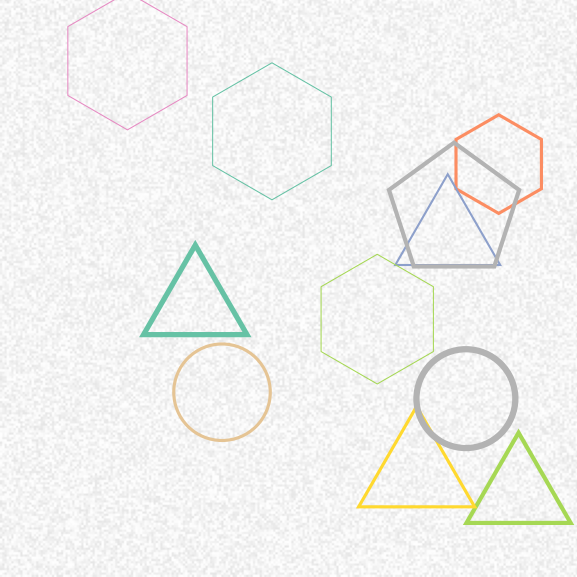[{"shape": "triangle", "thickness": 2.5, "radius": 0.52, "center": [0.338, 0.471]}, {"shape": "hexagon", "thickness": 0.5, "radius": 0.59, "center": [0.471, 0.772]}, {"shape": "hexagon", "thickness": 1.5, "radius": 0.43, "center": [0.864, 0.715]}, {"shape": "triangle", "thickness": 1, "radius": 0.52, "center": [0.775, 0.593]}, {"shape": "hexagon", "thickness": 0.5, "radius": 0.6, "center": [0.221, 0.893]}, {"shape": "triangle", "thickness": 2, "radius": 0.52, "center": [0.898, 0.146]}, {"shape": "hexagon", "thickness": 0.5, "radius": 0.56, "center": [0.653, 0.447]}, {"shape": "triangle", "thickness": 1.5, "radius": 0.58, "center": [0.721, 0.179]}, {"shape": "circle", "thickness": 1.5, "radius": 0.42, "center": [0.384, 0.32]}, {"shape": "circle", "thickness": 3, "radius": 0.43, "center": [0.807, 0.309]}, {"shape": "pentagon", "thickness": 2, "radius": 0.59, "center": [0.786, 0.634]}]